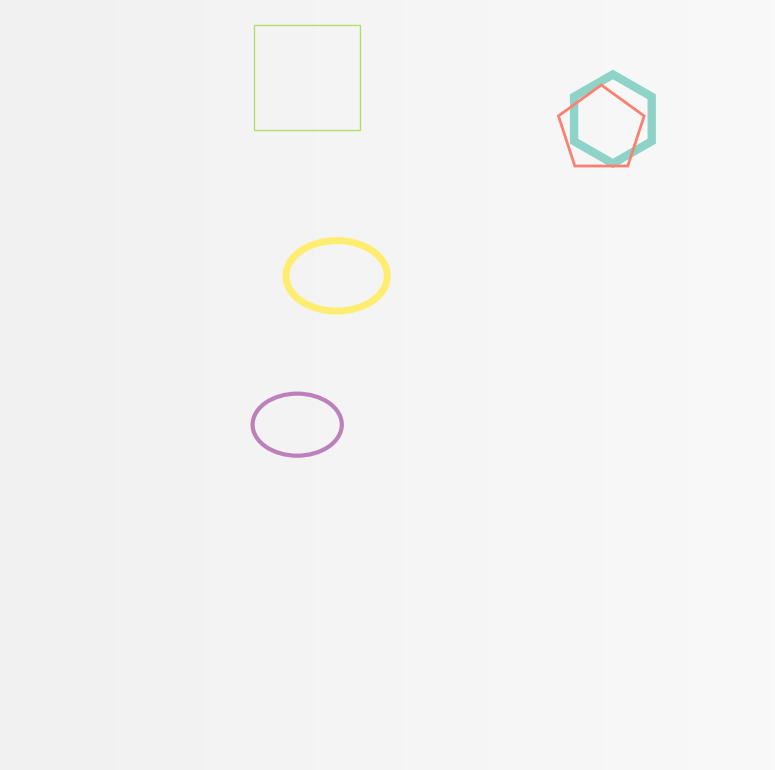[{"shape": "hexagon", "thickness": 3, "radius": 0.29, "center": [0.791, 0.845]}, {"shape": "pentagon", "thickness": 1, "radius": 0.29, "center": [0.776, 0.831]}, {"shape": "square", "thickness": 0.5, "radius": 0.34, "center": [0.396, 0.899]}, {"shape": "oval", "thickness": 1.5, "radius": 0.29, "center": [0.383, 0.448]}, {"shape": "oval", "thickness": 2.5, "radius": 0.33, "center": [0.434, 0.642]}]